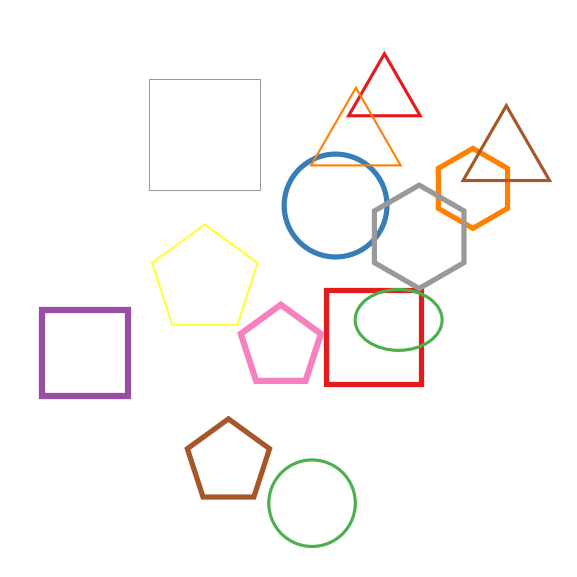[{"shape": "square", "thickness": 2.5, "radius": 0.41, "center": [0.647, 0.416]}, {"shape": "triangle", "thickness": 1.5, "radius": 0.36, "center": [0.666, 0.834]}, {"shape": "circle", "thickness": 2.5, "radius": 0.45, "center": [0.581, 0.643]}, {"shape": "circle", "thickness": 1.5, "radius": 0.37, "center": [0.54, 0.128]}, {"shape": "oval", "thickness": 1.5, "radius": 0.38, "center": [0.69, 0.445]}, {"shape": "square", "thickness": 3, "radius": 0.37, "center": [0.147, 0.387]}, {"shape": "triangle", "thickness": 1, "radius": 0.45, "center": [0.616, 0.758]}, {"shape": "hexagon", "thickness": 2.5, "radius": 0.35, "center": [0.819, 0.673]}, {"shape": "pentagon", "thickness": 1, "radius": 0.48, "center": [0.355, 0.514]}, {"shape": "pentagon", "thickness": 2.5, "radius": 0.37, "center": [0.396, 0.199]}, {"shape": "triangle", "thickness": 1.5, "radius": 0.43, "center": [0.877, 0.73]}, {"shape": "pentagon", "thickness": 3, "radius": 0.36, "center": [0.486, 0.399]}, {"shape": "square", "thickness": 0.5, "radius": 0.48, "center": [0.354, 0.766]}, {"shape": "hexagon", "thickness": 2.5, "radius": 0.45, "center": [0.726, 0.589]}]